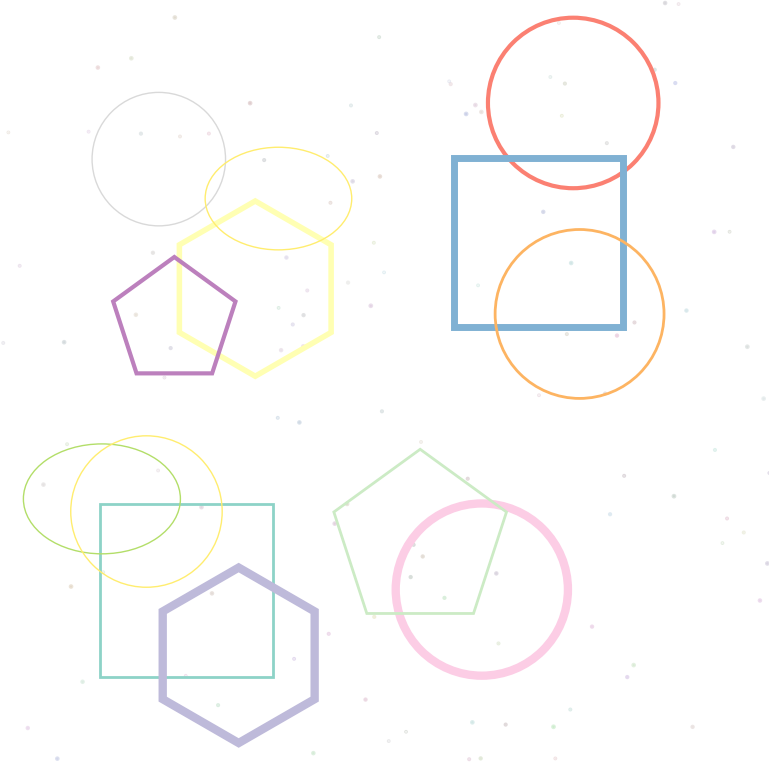[{"shape": "square", "thickness": 1, "radius": 0.56, "center": [0.242, 0.233]}, {"shape": "hexagon", "thickness": 2, "radius": 0.57, "center": [0.331, 0.625]}, {"shape": "hexagon", "thickness": 3, "radius": 0.57, "center": [0.31, 0.149]}, {"shape": "circle", "thickness": 1.5, "radius": 0.55, "center": [0.744, 0.866]}, {"shape": "square", "thickness": 2.5, "radius": 0.55, "center": [0.699, 0.685]}, {"shape": "circle", "thickness": 1, "radius": 0.55, "center": [0.753, 0.592]}, {"shape": "oval", "thickness": 0.5, "radius": 0.51, "center": [0.132, 0.352]}, {"shape": "circle", "thickness": 3, "radius": 0.56, "center": [0.626, 0.234]}, {"shape": "circle", "thickness": 0.5, "radius": 0.43, "center": [0.206, 0.793]}, {"shape": "pentagon", "thickness": 1.5, "radius": 0.42, "center": [0.226, 0.583]}, {"shape": "pentagon", "thickness": 1, "radius": 0.59, "center": [0.546, 0.299]}, {"shape": "oval", "thickness": 0.5, "radius": 0.48, "center": [0.362, 0.742]}, {"shape": "circle", "thickness": 0.5, "radius": 0.49, "center": [0.19, 0.336]}]